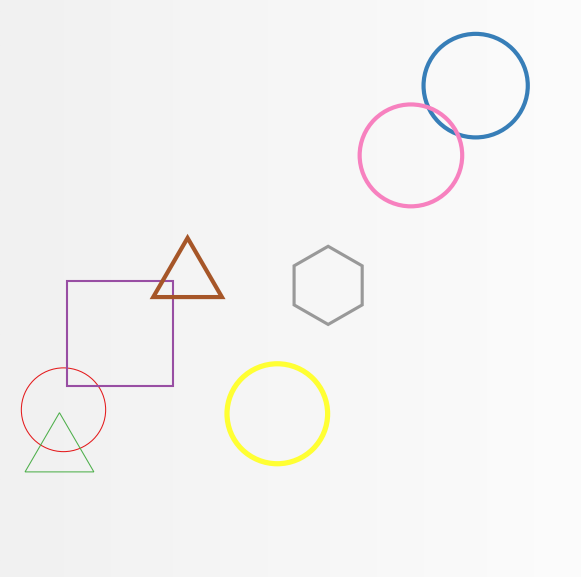[{"shape": "circle", "thickness": 0.5, "radius": 0.36, "center": [0.109, 0.29]}, {"shape": "circle", "thickness": 2, "radius": 0.45, "center": [0.818, 0.851]}, {"shape": "triangle", "thickness": 0.5, "radius": 0.34, "center": [0.102, 0.216]}, {"shape": "square", "thickness": 1, "radius": 0.46, "center": [0.207, 0.422]}, {"shape": "circle", "thickness": 2.5, "radius": 0.43, "center": [0.477, 0.283]}, {"shape": "triangle", "thickness": 2, "radius": 0.34, "center": [0.323, 0.519]}, {"shape": "circle", "thickness": 2, "radius": 0.44, "center": [0.707, 0.73]}, {"shape": "hexagon", "thickness": 1.5, "radius": 0.34, "center": [0.565, 0.505]}]